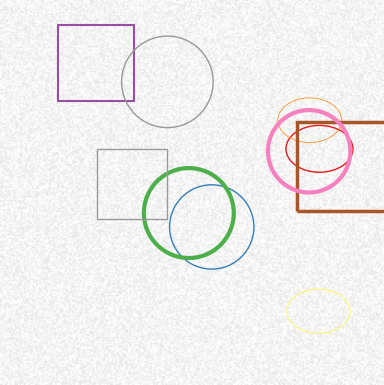[{"shape": "oval", "thickness": 1, "radius": 0.43, "center": [0.83, 0.613]}, {"shape": "circle", "thickness": 1, "radius": 0.55, "center": [0.55, 0.411]}, {"shape": "circle", "thickness": 3, "radius": 0.58, "center": [0.49, 0.447]}, {"shape": "square", "thickness": 1.5, "radius": 0.5, "center": [0.249, 0.836]}, {"shape": "oval", "thickness": 0.5, "radius": 0.41, "center": [0.805, 0.688]}, {"shape": "oval", "thickness": 0.5, "radius": 0.41, "center": [0.827, 0.191]}, {"shape": "square", "thickness": 2.5, "radius": 0.58, "center": [0.888, 0.567]}, {"shape": "circle", "thickness": 3, "radius": 0.53, "center": [0.803, 0.607]}, {"shape": "square", "thickness": 1, "radius": 0.45, "center": [0.343, 0.522]}, {"shape": "circle", "thickness": 1, "radius": 0.59, "center": [0.435, 0.787]}]